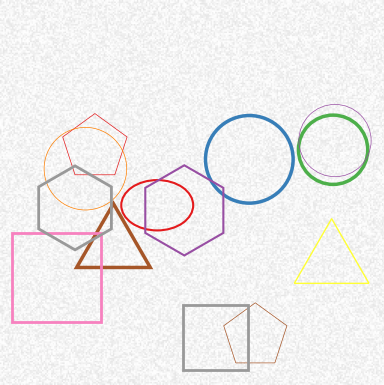[{"shape": "oval", "thickness": 1.5, "radius": 0.47, "center": [0.408, 0.467]}, {"shape": "pentagon", "thickness": 0.5, "radius": 0.44, "center": [0.246, 0.617]}, {"shape": "circle", "thickness": 2.5, "radius": 0.57, "center": [0.648, 0.586]}, {"shape": "circle", "thickness": 2.5, "radius": 0.45, "center": [0.865, 0.611]}, {"shape": "hexagon", "thickness": 1.5, "radius": 0.59, "center": [0.479, 0.454]}, {"shape": "circle", "thickness": 0.5, "radius": 0.47, "center": [0.87, 0.635]}, {"shape": "circle", "thickness": 0.5, "radius": 0.54, "center": [0.222, 0.562]}, {"shape": "triangle", "thickness": 1, "radius": 0.56, "center": [0.861, 0.32]}, {"shape": "pentagon", "thickness": 0.5, "radius": 0.43, "center": [0.663, 0.127]}, {"shape": "triangle", "thickness": 2.5, "radius": 0.55, "center": [0.295, 0.361]}, {"shape": "square", "thickness": 2, "radius": 0.58, "center": [0.147, 0.279]}, {"shape": "square", "thickness": 2, "radius": 0.42, "center": [0.56, 0.124]}, {"shape": "hexagon", "thickness": 2, "radius": 0.55, "center": [0.195, 0.46]}]